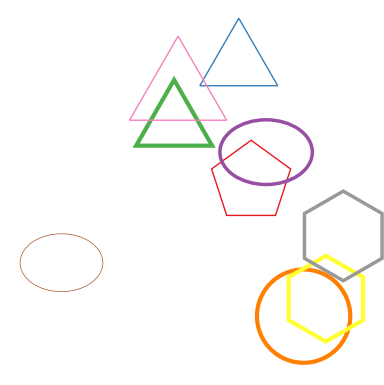[{"shape": "pentagon", "thickness": 1, "radius": 0.54, "center": [0.652, 0.528]}, {"shape": "triangle", "thickness": 1, "radius": 0.58, "center": [0.62, 0.836]}, {"shape": "triangle", "thickness": 3, "radius": 0.57, "center": [0.452, 0.679]}, {"shape": "oval", "thickness": 2.5, "radius": 0.6, "center": [0.691, 0.605]}, {"shape": "circle", "thickness": 3, "radius": 0.61, "center": [0.789, 0.179]}, {"shape": "hexagon", "thickness": 3, "radius": 0.56, "center": [0.846, 0.224]}, {"shape": "oval", "thickness": 0.5, "radius": 0.54, "center": [0.16, 0.318]}, {"shape": "triangle", "thickness": 1, "radius": 0.73, "center": [0.463, 0.761]}, {"shape": "hexagon", "thickness": 2.5, "radius": 0.58, "center": [0.892, 0.387]}]